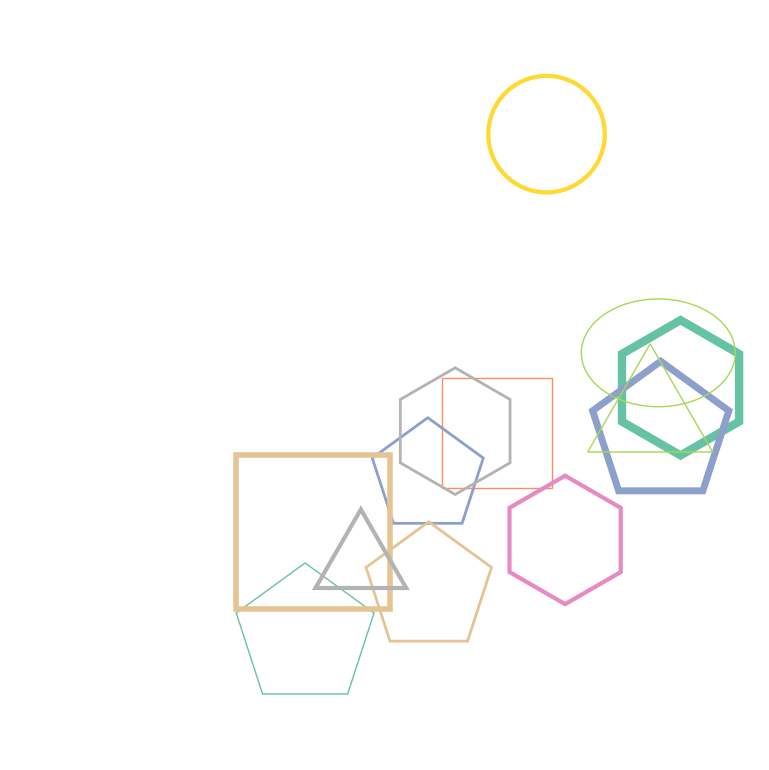[{"shape": "pentagon", "thickness": 0.5, "radius": 0.47, "center": [0.396, 0.175]}, {"shape": "hexagon", "thickness": 3, "radius": 0.44, "center": [0.884, 0.496]}, {"shape": "square", "thickness": 0.5, "radius": 0.36, "center": [0.645, 0.438]}, {"shape": "pentagon", "thickness": 1, "radius": 0.38, "center": [0.556, 0.382]}, {"shape": "pentagon", "thickness": 2.5, "radius": 0.47, "center": [0.858, 0.438]}, {"shape": "hexagon", "thickness": 1.5, "radius": 0.42, "center": [0.734, 0.299]}, {"shape": "oval", "thickness": 0.5, "radius": 0.5, "center": [0.855, 0.542]}, {"shape": "triangle", "thickness": 0.5, "radius": 0.47, "center": [0.844, 0.46]}, {"shape": "circle", "thickness": 1.5, "radius": 0.38, "center": [0.71, 0.826]}, {"shape": "square", "thickness": 2, "radius": 0.5, "center": [0.406, 0.308]}, {"shape": "pentagon", "thickness": 1, "radius": 0.43, "center": [0.557, 0.237]}, {"shape": "hexagon", "thickness": 1, "radius": 0.41, "center": [0.591, 0.44]}, {"shape": "triangle", "thickness": 1.5, "radius": 0.34, "center": [0.469, 0.27]}]